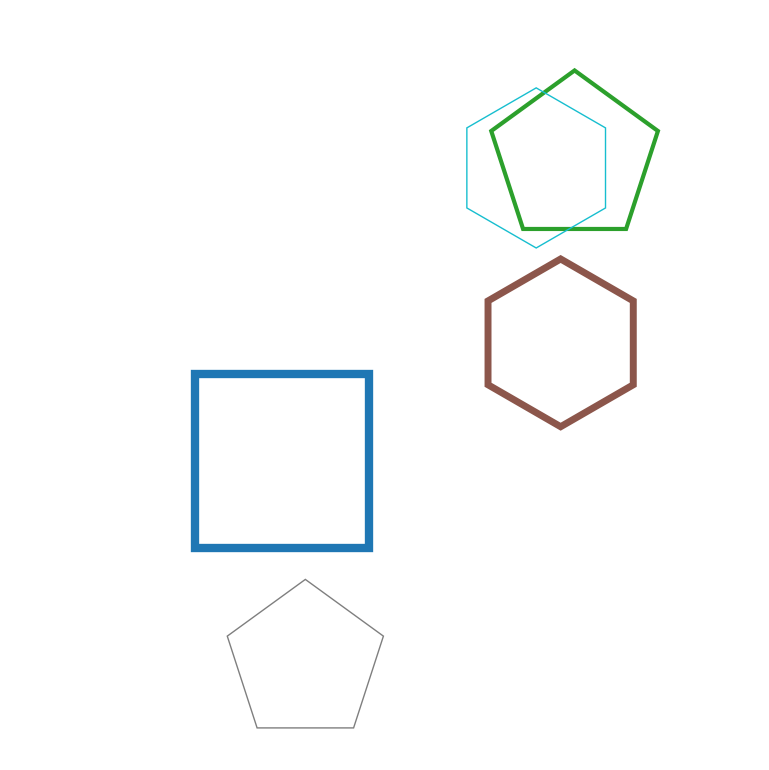[{"shape": "square", "thickness": 3, "radius": 0.56, "center": [0.366, 0.401]}, {"shape": "pentagon", "thickness": 1.5, "radius": 0.57, "center": [0.746, 0.795]}, {"shape": "hexagon", "thickness": 2.5, "radius": 0.54, "center": [0.728, 0.555]}, {"shape": "pentagon", "thickness": 0.5, "radius": 0.53, "center": [0.397, 0.141]}, {"shape": "hexagon", "thickness": 0.5, "radius": 0.52, "center": [0.696, 0.782]}]